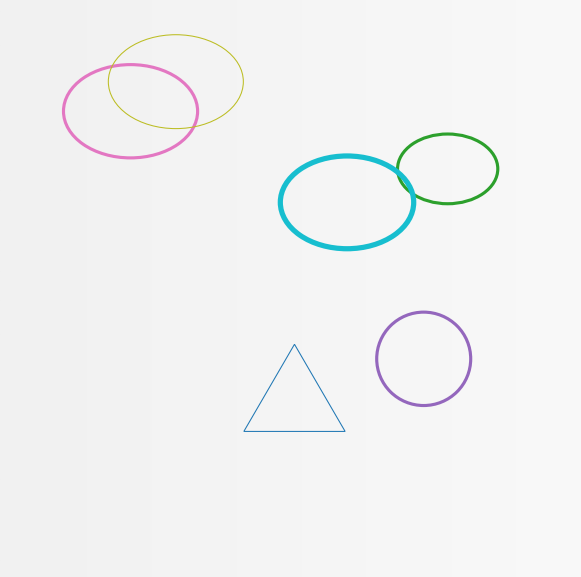[{"shape": "triangle", "thickness": 0.5, "radius": 0.5, "center": [0.507, 0.302]}, {"shape": "oval", "thickness": 1.5, "radius": 0.43, "center": [0.77, 0.707]}, {"shape": "circle", "thickness": 1.5, "radius": 0.4, "center": [0.729, 0.378]}, {"shape": "oval", "thickness": 1.5, "radius": 0.58, "center": [0.225, 0.806]}, {"shape": "oval", "thickness": 0.5, "radius": 0.58, "center": [0.303, 0.858]}, {"shape": "oval", "thickness": 2.5, "radius": 0.57, "center": [0.597, 0.649]}]